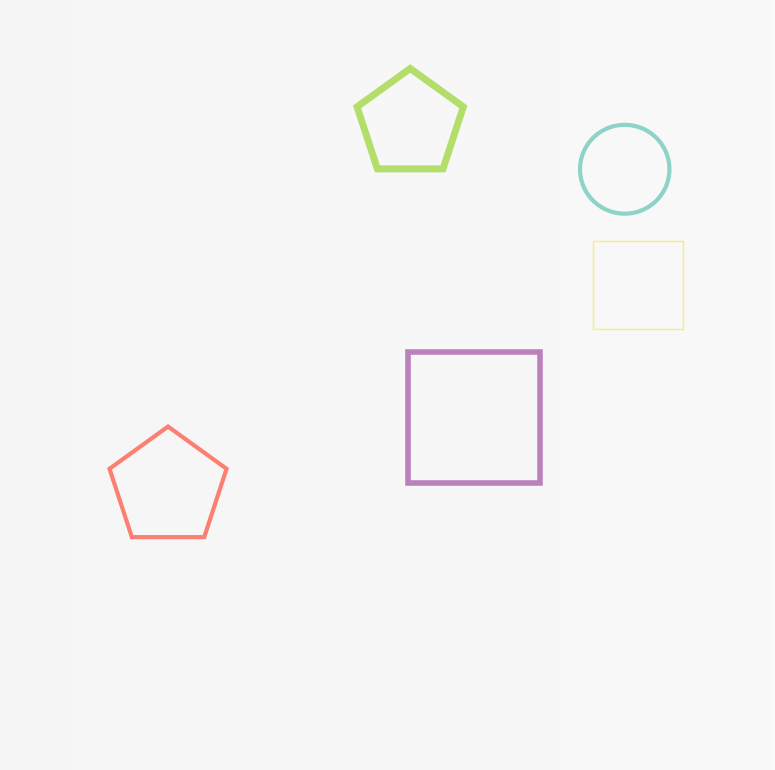[{"shape": "circle", "thickness": 1.5, "radius": 0.29, "center": [0.806, 0.78]}, {"shape": "pentagon", "thickness": 1.5, "radius": 0.4, "center": [0.217, 0.367]}, {"shape": "pentagon", "thickness": 2.5, "radius": 0.36, "center": [0.529, 0.839]}, {"shape": "square", "thickness": 2, "radius": 0.42, "center": [0.611, 0.458]}, {"shape": "square", "thickness": 0.5, "radius": 0.29, "center": [0.823, 0.63]}]